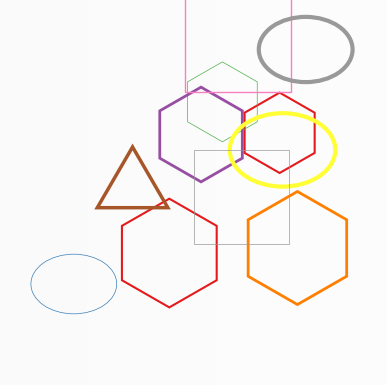[{"shape": "hexagon", "thickness": 1.5, "radius": 0.71, "center": [0.437, 0.343]}, {"shape": "hexagon", "thickness": 1.5, "radius": 0.52, "center": [0.722, 0.655]}, {"shape": "oval", "thickness": 0.5, "radius": 0.55, "center": [0.19, 0.262]}, {"shape": "hexagon", "thickness": 0.5, "radius": 0.52, "center": [0.574, 0.735]}, {"shape": "hexagon", "thickness": 2, "radius": 0.61, "center": [0.519, 0.651]}, {"shape": "hexagon", "thickness": 2, "radius": 0.73, "center": [0.768, 0.356]}, {"shape": "oval", "thickness": 3, "radius": 0.68, "center": [0.729, 0.611]}, {"shape": "triangle", "thickness": 2.5, "radius": 0.53, "center": [0.342, 0.513]}, {"shape": "square", "thickness": 1, "radius": 0.68, "center": [0.614, 0.897]}, {"shape": "oval", "thickness": 3, "radius": 0.61, "center": [0.789, 0.871]}, {"shape": "square", "thickness": 0.5, "radius": 0.61, "center": [0.623, 0.488]}]